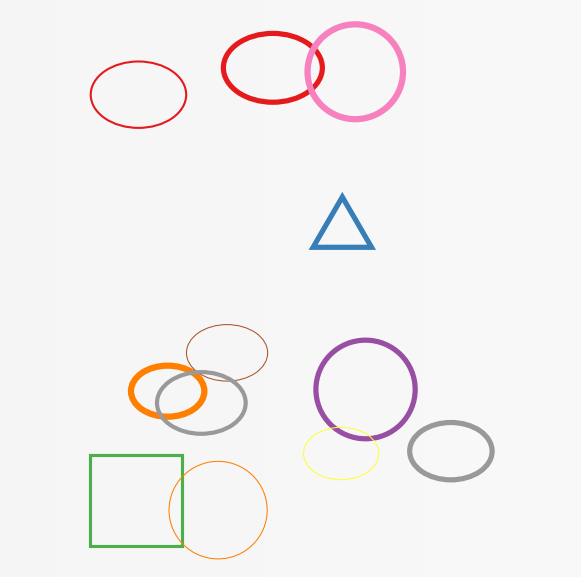[{"shape": "oval", "thickness": 2.5, "radius": 0.43, "center": [0.469, 0.882]}, {"shape": "oval", "thickness": 1, "radius": 0.41, "center": [0.238, 0.835]}, {"shape": "triangle", "thickness": 2.5, "radius": 0.29, "center": [0.589, 0.6]}, {"shape": "square", "thickness": 1.5, "radius": 0.4, "center": [0.234, 0.133]}, {"shape": "circle", "thickness": 2.5, "radius": 0.43, "center": [0.629, 0.325]}, {"shape": "circle", "thickness": 0.5, "radius": 0.42, "center": [0.375, 0.116]}, {"shape": "oval", "thickness": 3, "radius": 0.32, "center": [0.288, 0.322]}, {"shape": "oval", "thickness": 0.5, "radius": 0.32, "center": [0.587, 0.214]}, {"shape": "oval", "thickness": 0.5, "radius": 0.35, "center": [0.391, 0.388]}, {"shape": "circle", "thickness": 3, "radius": 0.41, "center": [0.611, 0.875]}, {"shape": "oval", "thickness": 2.5, "radius": 0.35, "center": [0.776, 0.218]}, {"shape": "oval", "thickness": 2, "radius": 0.38, "center": [0.346, 0.301]}]